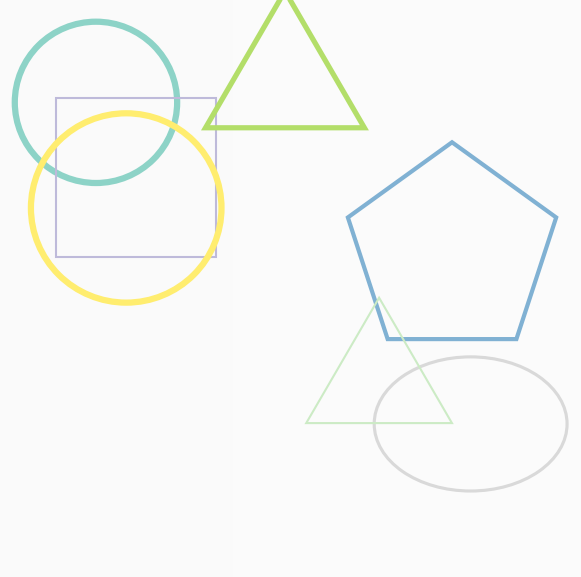[{"shape": "circle", "thickness": 3, "radius": 0.7, "center": [0.165, 0.822]}, {"shape": "square", "thickness": 1, "radius": 0.69, "center": [0.234, 0.692]}, {"shape": "pentagon", "thickness": 2, "radius": 0.94, "center": [0.778, 0.564]}, {"shape": "triangle", "thickness": 2.5, "radius": 0.79, "center": [0.49, 0.857]}, {"shape": "oval", "thickness": 1.5, "radius": 0.83, "center": [0.81, 0.265]}, {"shape": "triangle", "thickness": 1, "radius": 0.72, "center": [0.652, 0.339]}, {"shape": "circle", "thickness": 3, "radius": 0.82, "center": [0.217, 0.639]}]